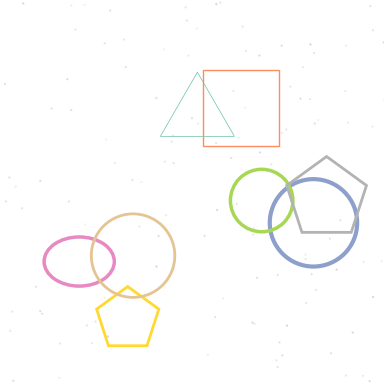[{"shape": "triangle", "thickness": 0.5, "radius": 0.56, "center": [0.513, 0.701]}, {"shape": "square", "thickness": 1, "radius": 0.5, "center": [0.626, 0.719]}, {"shape": "circle", "thickness": 3, "radius": 0.57, "center": [0.814, 0.421]}, {"shape": "oval", "thickness": 2.5, "radius": 0.46, "center": [0.206, 0.321]}, {"shape": "circle", "thickness": 2.5, "radius": 0.41, "center": [0.68, 0.479]}, {"shape": "pentagon", "thickness": 2, "radius": 0.43, "center": [0.332, 0.171]}, {"shape": "circle", "thickness": 2, "radius": 0.54, "center": [0.346, 0.336]}, {"shape": "pentagon", "thickness": 2, "radius": 0.54, "center": [0.848, 0.485]}]